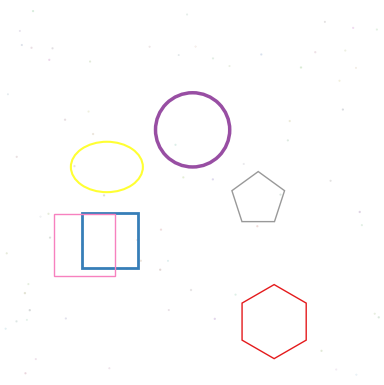[{"shape": "hexagon", "thickness": 1, "radius": 0.48, "center": [0.712, 0.165]}, {"shape": "square", "thickness": 2, "radius": 0.36, "center": [0.286, 0.375]}, {"shape": "circle", "thickness": 2.5, "radius": 0.48, "center": [0.5, 0.663]}, {"shape": "oval", "thickness": 1.5, "radius": 0.47, "center": [0.278, 0.566]}, {"shape": "square", "thickness": 1, "radius": 0.4, "center": [0.219, 0.363]}, {"shape": "pentagon", "thickness": 1, "radius": 0.36, "center": [0.671, 0.483]}]